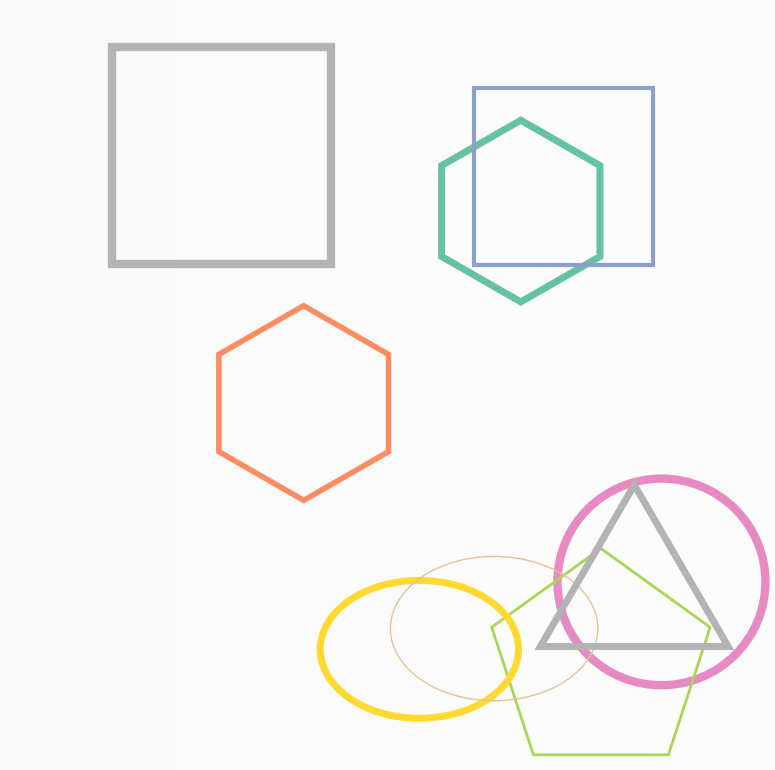[{"shape": "hexagon", "thickness": 2.5, "radius": 0.59, "center": [0.672, 0.726]}, {"shape": "hexagon", "thickness": 2, "radius": 0.63, "center": [0.392, 0.477]}, {"shape": "square", "thickness": 1.5, "radius": 0.58, "center": [0.727, 0.771]}, {"shape": "circle", "thickness": 3, "radius": 0.67, "center": [0.853, 0.244]}, {"shape": "pentagon", "thickness": 1, "radius": 0.74, "center": [0.775, 0.14]}, {"shape": "oval", "thickness": 2.5, "radius": 0.64, "center": [0.541, 0.157]}, {"shape": "oval", "thickness": 0.5, "radius": 0.67, "center": [0.638, 0.184]}, {"shape": "square", "thickness": 3, "radius": 0.71, "center": [0.285, 0.798]}, {"shape": "triangle", "thickness": 2.5, "radius": 0.7, "center": [0.818, 0.23]}]